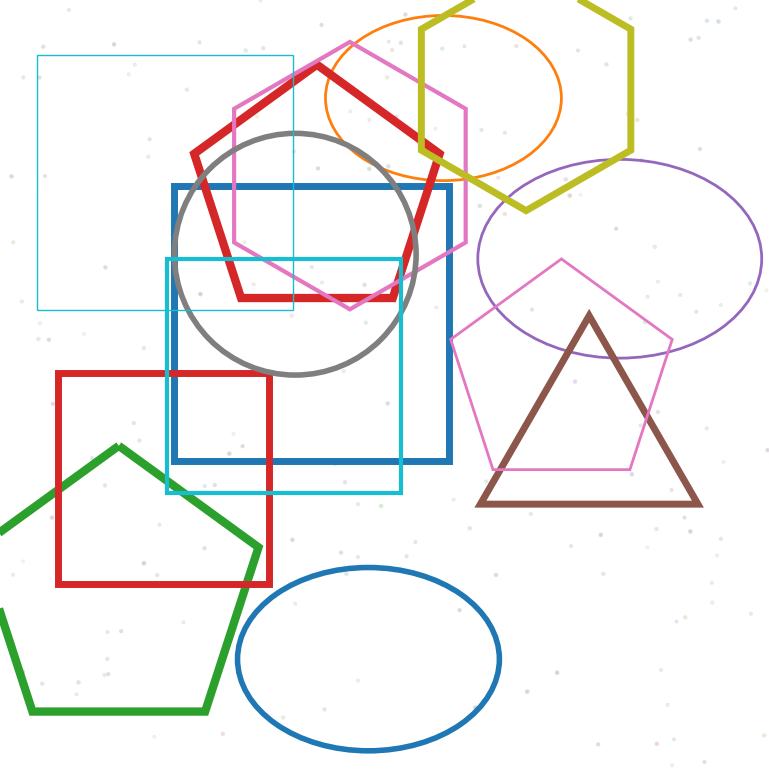[{"shape": "square", "thickness": 2.5, "radius": 0.89, "center": [0.404, 0.58]}, {"shape": "oval", "thickness": 2, "radius": 0.85, "center": [0.479, 0.144]}, {"shape": "oval", "thickness": 1, "radius": 0.77, "center": [0.576, 0.873]}, {"shape": "pentagon", "thickness": 3, "radius": 0.95, "center": [0.154, 0.23]}, {"shape": "pentagon", "thickness": 3, "radius": 0.84, "center": [0.412, 0.749]}, {"shape": "square", "thickness": 2.5, "radius": 0.68, "center": [0.212, 0.379]}, {"shape": "oval", "thickness": 1, "radius": 0.92, "center": [0.805, 0.664]}, {"shape": "triangle", "thickness": 2.5, "radius": 0.82, "center": [0.765, 0.427]}, {"shape": "hexagon", "thickness": 1.5, "radius": 0.87, "center": [0.454, 0.772]}, {"shape": "pentagon", "thickness": 1, "radius": 0.76, "center": [0.729, 0.512]}, {"shape": "circle", "thickness": 2, "radius": 0.78, "center": [0.383, 0.67]}, {"shape": "hexagon", "thickness": 2.5, "radius": 0.79, "center": [0.683, 0.883]}, {"shape": "square", "thickness": 1.5, "radius": 0.76, "center": [0.368, 0.512]}, {"shape": "square", "thickness": 0.5, "radius": 0.83, "center": [0.214, 0.763]}]